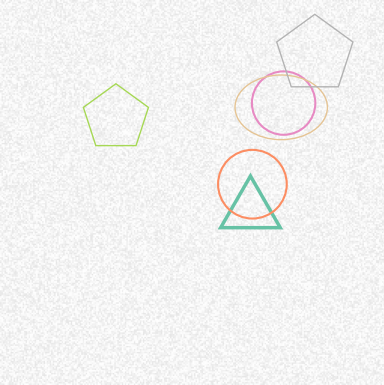[{"shape": "triangle", "thickness": 2.5, "radius": 0.45, "center": [0.651, 0.453]}, {"shape": "circle", "thickness": 1.5, "radius": 0.45, "center": [0.656, 0.522]}, {"shape": "circle", "thickness": 1.5, "radius": 0.41, "center": [0.737, 0.732]}, {"shape": "pentagon", "thickness": 1, "radius": 0.44, "center": [0.301, 0.694]}, {"shape": "oval", "thickness": 1, "radius": 0.6, "center": [0.73, 0.721]}, {"shape": "pentagon", "thickness": 1, "radius": 0.52, "center": [0.818, 0.859]}]